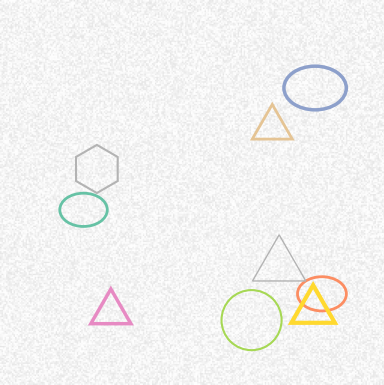[{"shape": "oval", "thickness": 2, "radius": 0.31, "center": [0.217, 0.455]}, {"shape": "oval", "thickness": 2, "radius": 0.32, "center": [0.836, 0.237]}, {"shape": "oval", "thickness": 2.5, "radius": 0.41, "center": [0.818, 0.771]}, {"shape": "triangle", "thickness": 2.5, "radius": 0.3, "center": [0.288, 0.189]}, {"shape": "circle", "thickness": 1.5, "radius": 0.39, "center": [0.653, 0.168]}, {"shape": "triangle", "thickness": 3, "radius": 0.33, "center": [0.813, 0.194]}, {"shape": "triangle", "thickness": 2, "radius": 0.3, "center": [0.707, 0.669]}, {"shape": "triangle", "thickness": 1, "radius": 0.4, "center": [0.725, 0.31]}, {"shape": "hexagon", "thickness": 1.5, "radius": 0.31, "center": [0.252, 0.561]}]